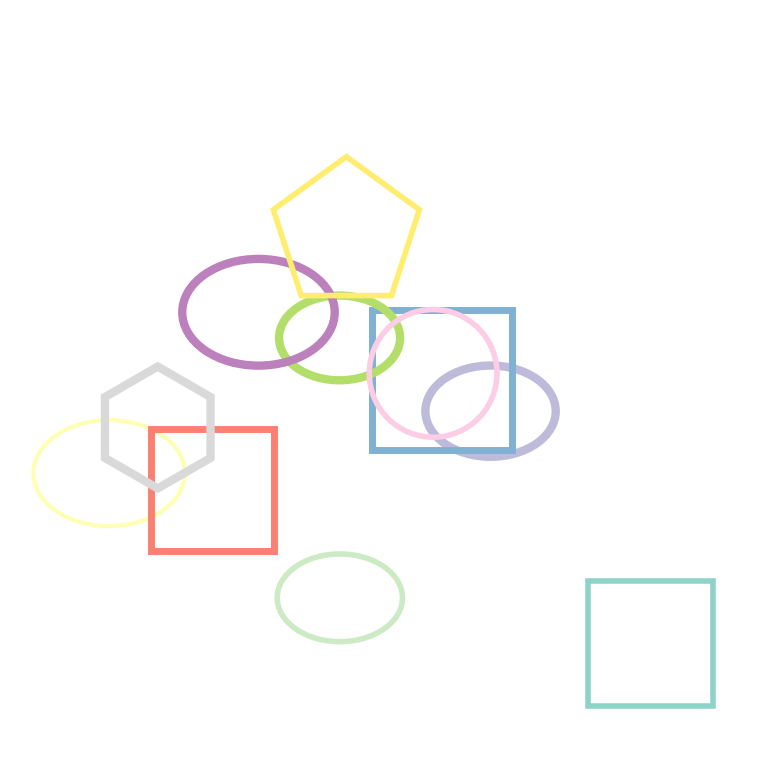[{"shape": "square", "thickness": 2, "radius": 0.41, "center": [0.844, 0.165]}, {"shape": "oval", "thickness": 1.5, "radius": 0.49, "center": [0.142, 0.386]}, {"shape": "oval", "thickness": 3, "radius": 0.42, "center": [0.637, 0.466]}, {"shape": "square", "thickness": 2.5, "radius": 0.4, "center": [0.276, 0.363]}, {"shape": "square", "thickness": 2.5, "radius": 0.45, "center": [0.574, 0.507]}, {"shape": "oval", "thickness": 3, "radius": 0.39, "center": [0.441, 0.561]}, {"shape": "circle", "thickness": 2, "radius": 0.41, "center": [0.562, 0.515]}, {"shape": "hexagon", "thickness": 3, "radius": 0.4, "center": [0.205, 0.445]}, {"shape": "oval", "thickness": 3, "radius": 0.5, "center": [0.336, 0.594]}, {"shape": "oval", "thickness": 2, "radius": 0.41, "center": [0.441, 0.224]}, {"shape": "pentagon", "thickness": 2, "radius": 0.5, "center": [0.45, 0.697]}]